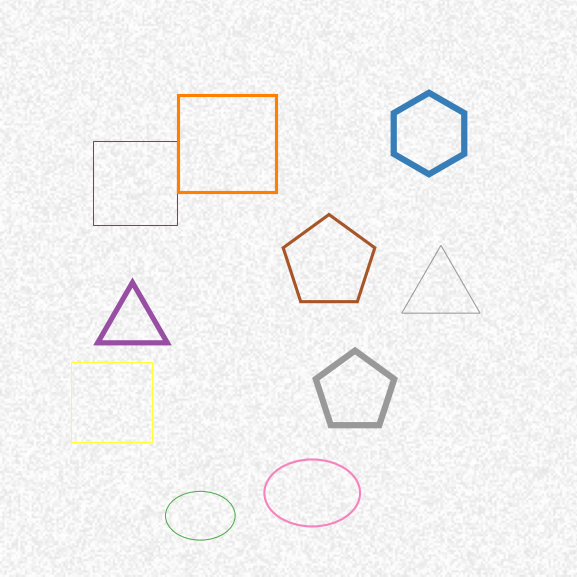[{"shape": "square", "thickness": 0.5, "radius": 0.37, "center": [0.234, 0.682]}, {"shape": "hexagon", "thickness": 3, "radius": 0.35, "center": [0.743, 0.768]}, {"shape": "oval", "thickness": 0.5, "radius": 0.3, "center": [0.347, 0.106]}, {"shape": "triangle", "thickness": 2.5, "radius": 0.35, "center": [0.229, 0.44]}, {"shape": "square", "thickness": 1.5, "radius": 0.42, "center": [0.393, 0.751]}, {"shape": "square", "thickness": 0.5, "radius": 0.35, "center": [0.193, 0.303]}, {"shape": "pentagon", "thickness": 1.5, "radius": 0.42, "center": [0.57, 0.544]}, {"shape": "oval", "thickness": 1, "radius": 0.41, "center": [0.541, 0.146]}, {"shape": "triangle", "thickness": 0.5, "radius": 0.39, "center": [0.764, 0.496]}, {"shape": "pentagon", "thickness": 3, "radius": 0.36, "center": [0.615, 0.321]}]